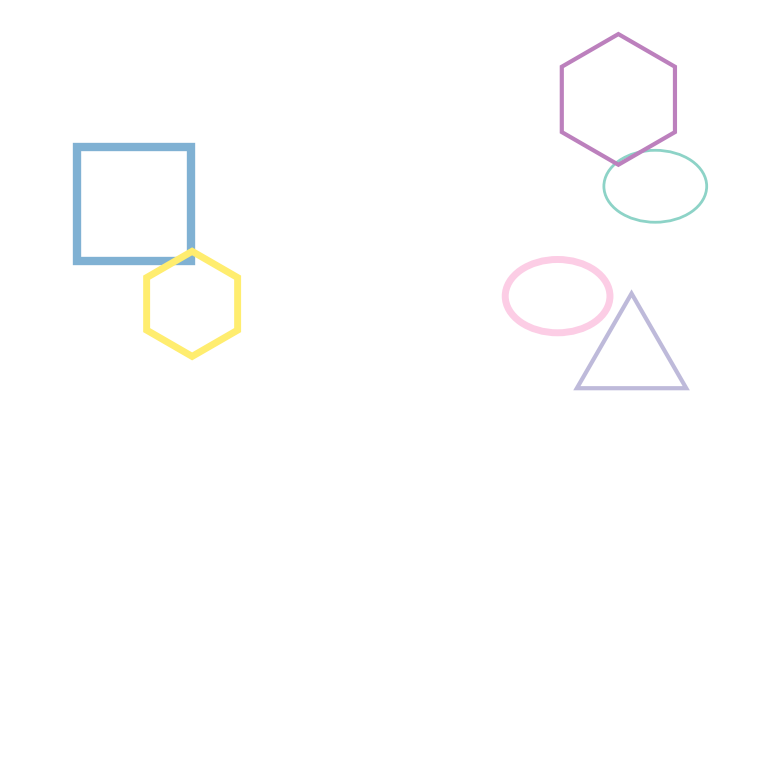[{"shape": "oval", "thickness": 1, "radius": 0.33, "center": [0.851, 0.758]}, {"shape": "triangle", "thickness": 1.5, "radius": 0.41, "center": [0.82, 0.537]}, {"shape": "square", "thickness": 3, "radius": 0.37, "center": [0.174, 0.735]}, {"shape": "oval", "thickness": 2.5, "radius": 0.34, "center": [0.724, 0.615]}, {"shape": "hexagon", "thickness": 1.5, "radius": 0.42, "center": [0.803, 0.871]}, {"shape": "hexagon", "thickness": 2.5, "radius": 0.34, "center": [0.25, 0.605]}]